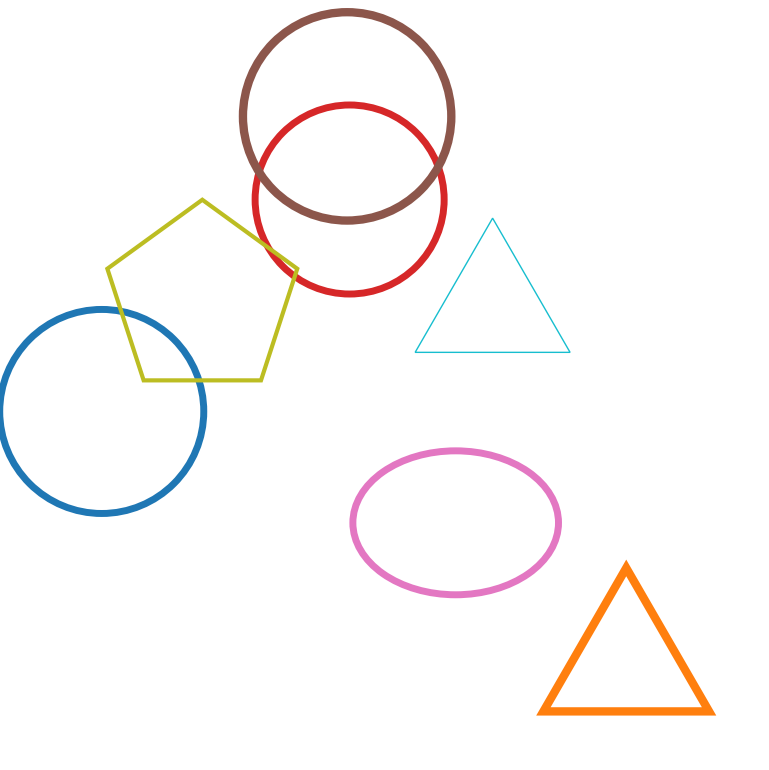[{"shape": "circle", "thickness": 2.5, "radius": 0.66, "center": [0.132, 0.466]}, {"shape": "triangle", "thickness": 3, "radius": 0.62, "center": [0.813, 0.138]}, {"shape": "circle", "thickness": 2.5, "radius": 0.61, "center": [0.454, 0.741]}, {"shape": "circle", "thickness": 3, "radius": 0.68, "center": [0.451, 0.849]}, {"shape": "oval", "thickness": 2.5, "radius": 0.67, "center": [0.592, 0.321]}, {"shape": "pentagon", "thickness": 1.5, "radius": 0.65, "center": [0.263, 0.611]}, {"shape": "triangle", "thickness": 0.5, "radius": 0.58, "center": [0.64, 0.6]}]